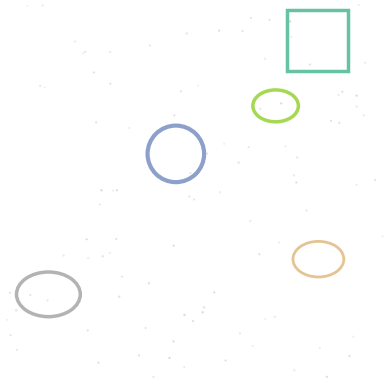[{"shape": "square", "thickness": 2.5, "radius": 0.39, "center": [0.825, 0.894]}, {"shape": "circle", "thickness": 3, "radius": 0.37, "center": [0.457, 0.6]}, {"shape": "oval", "thickness": 2.5, "radius": 0.3, "center": [0.716, 0.725]}, {"shape": "oval", "thickness": 2, "radius": 0.33, "center": [0.827, 0.327]}, {"shape": "oval", "thickness": 2.5, "radius": 0.41, "center": [0.126, 0.235]}]